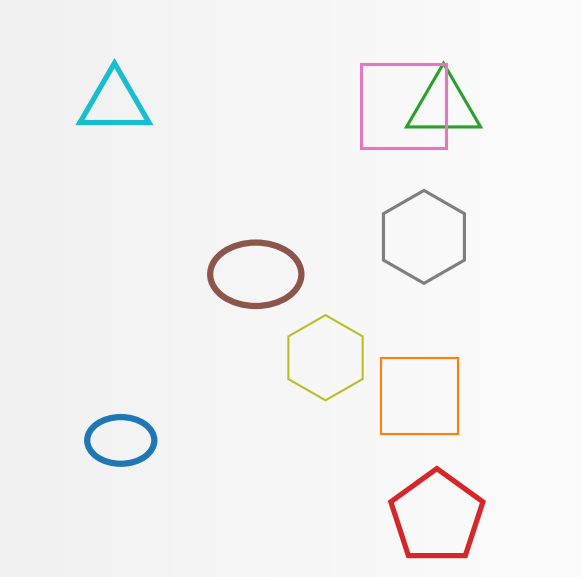[{"shape": "oval", "thickness": 3, "radius": 0.29, "center": [0.208, 0.237]}, {"shape": "square", "thickness": 1, "radius": 0.33, "center": [0.722, 0.313]}, {"shape": "triangle", "thickness": 1.5, "radius": 0.37, "center": [0.763, 0.816]}, {"shape": "pentagon", "thickness": 2.5, "radius": 0.42, "center": [0.752, 0.104]}, {"shape": "oval", "thickness": 3, "radius": 0.39, "center": [0.44, 0.524]}, {"shape": "square", "thickness": 1.5, "radius": 0.36, "center": [0.694, 0.816]}, {"shape": "hexagon", "thickness": 1.5, "radius": 0.4, "center": [0.729, 0.589]}, {"shape": "hexagon", "thickness": 1, "radius": 0.37, "center": [0.56, 0.38]}, {"shape": "triangle", "thickness": 2.5, "radius": 0.34, "center": [0.197, 0.821]}]